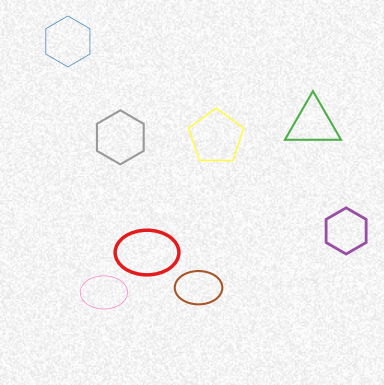[{"shape": "oval", "thickness": 2.5, "radius": 0.41, "center": [0.382, 0.344]}, {"shape": "hexagon", "thickness": 0.5, "radius": 0.33, "center": [0.176, 0.892]}, {"shape": "triangle", "thickness": 1.5, "radius": 0.42, "center": [0.813, 0.679]}, {"shape": "hexagon", "thickness": 2, "radius": 0.3, "center": [0.899, 0.4]}, {"shape": "pentagon", "thickness": 1, "radius": 0.37, "center": [0.561, 0.644]}, {"shape": "oval", "thickness": 1.5, "radius": 0.31, "center": [0.516, 0.253]}, {"shape": "oval", "thickness": 0.5, "radius": 0.31, "center": [0.27, 0.24]}, {"shape": "hexagon", "thickness": 1.5, "radius": 0.35, "center": [0.312, 0.643]}]